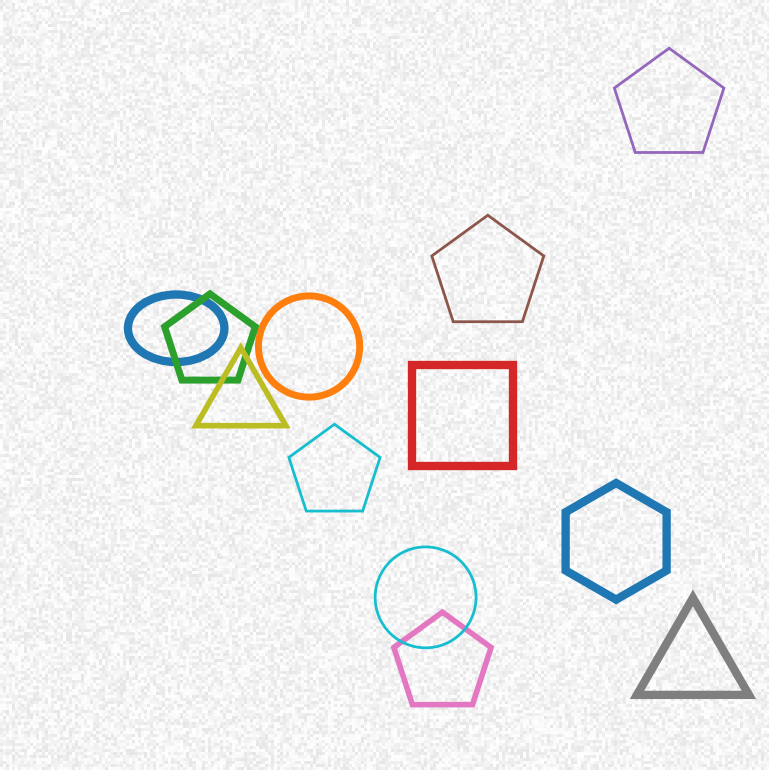[{"shape": "oval", "thickness": 3, "radius": 0.31, "center": [0.229, 0.574]}, {"shape": "hexagon", "thickness": 3, "radius": 0.38, "center": [0.8, 0.297]}, {"shape": "circle", "thickness": 2.5, "radius": 0.33, "center": [0.401, 0.55]}, {"shape": "pentagon", "thickness": 2.5, "radius": 0.31, "center": [0.273, 0.556]}, {"shape": "square", "thickness": 3, "radius": 0.33, "center": [0.601, 0.46]}, {"shape": "pentagon", "thickness": 1, "radius": 0.37, "center": [0.869, 0.863]}, {"shape": "pentagon", "thickness": 1, "radius": 0.38, "center": [0.634, 0.644]}, {"shape": "pentagon", "thickness": 2, "radius": 0.33, "center": [0.575, 0.139]}, {"shape": "triangle", "thickness": 3, "radius": 0.42, "center": [0.9, 0.14]}, {"shape": "triangle", "thickness": 2, "radius": 0.34, "center": [0.313, 0.481]}, {"shape": "circle", "thickness": 1, "radius": 0.33, "center": [0.553, 0.224]}, {"shape": "pentagon", "thickness": 1, "radius": 0.31, "center": [0.434, 0.387]}]